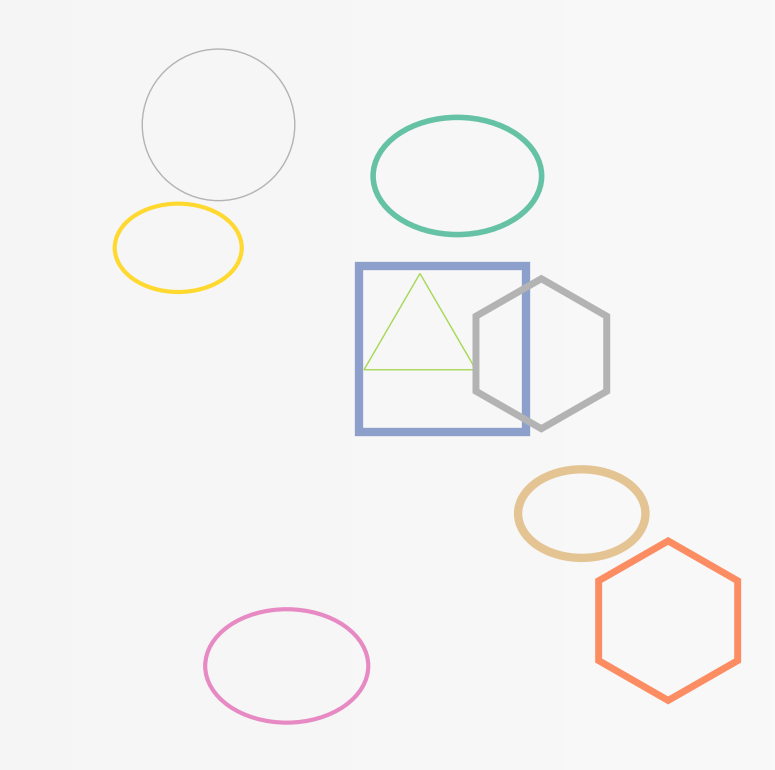[{"shape": "oval", "thickness": 2, "radius": 0.54, "center": [0.59, 0.771]}, {"shape": "hexagon", "thickness": 2.5, "radius": 0.52, "center": [0.862, 0.194]}, {"shape": "square", "thickness": 3, "radius": 0.54, "center": [0.571, 0.547]}, {"shape": "oval", "thickness": 1.5, "radius": 0.53, "center": [0.37, 0.135]}, {"shape": "triangle", "thickness": 0.5, "radius": 0.42, "center": [0.542, 0.561]}, {"shape": "oval", "thickness": 1.5, "radius": 0.41, "center": [0.23, 0.678]}, {"shape": "oval", "thickness": 3, "radius": 0.41, "center": [0.751, 0.333]}, {"shape": "circle", "thickness": 0.5, "radius": 0.49, "center": [0.282, 0.838]}, {"shape": "hexagon", "thickness": 2.5, "radius": 0.49, "center": [0.699, 0.541]}]